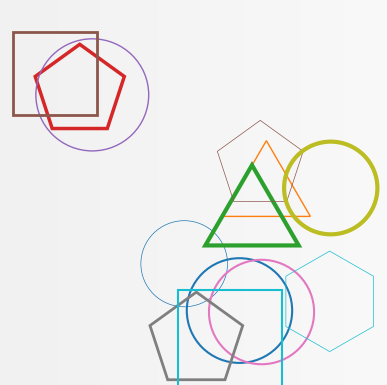[{"shape": "circle", "thickness": 1.5, "radius": 0.68, "center": [0.618, 0.193]}, {"shape": "circle", "thickness": 0.5, "radius": 0.56, "center": [0.475, 0.315]}, {"shape": "triangle", "thickness": 1, "radius": 0.66, "center": [0.687, 0.503]}, {"shape": "triangle", "thickness": 3, "radius": 0.7, "center": [0.65, 0.432]}, {"shape": "pentagon", "thickness": 2.5, "radius": 0.6, "center": [0.206, 0.764]}, {"shape": "circle", "thickness": 1, "radius": 0.73, "center": [0.238, 0.754]}, {"shape": "square", "thickness": 2, "radius": 0.54, "center": [0.143, 0.809]}, {"shape": "pentagon", "thickness": 0.5, "radius": 0.58, "center": [0.672, 0.571]}, {"shape": "circle", "thickness": 1.5, "radius": 0.68, "center": [0.675, 0.19]}, {"shape": "pentagon", "thickness": 2, "radius": 0.63, "center": [0.507, 0.115]}, {"shape": "circle", "thickness": 3, "radius": 0.6, "center": [0.854, 0.512]}, {"shape": "square", "thickness": 1.5, "radius": 0.67, "center": [0.594, 0.114]}, {"shape": "hexagon", "thickness": 0.5, "radius": 0.65, "center": [0.851, 0.217]}]